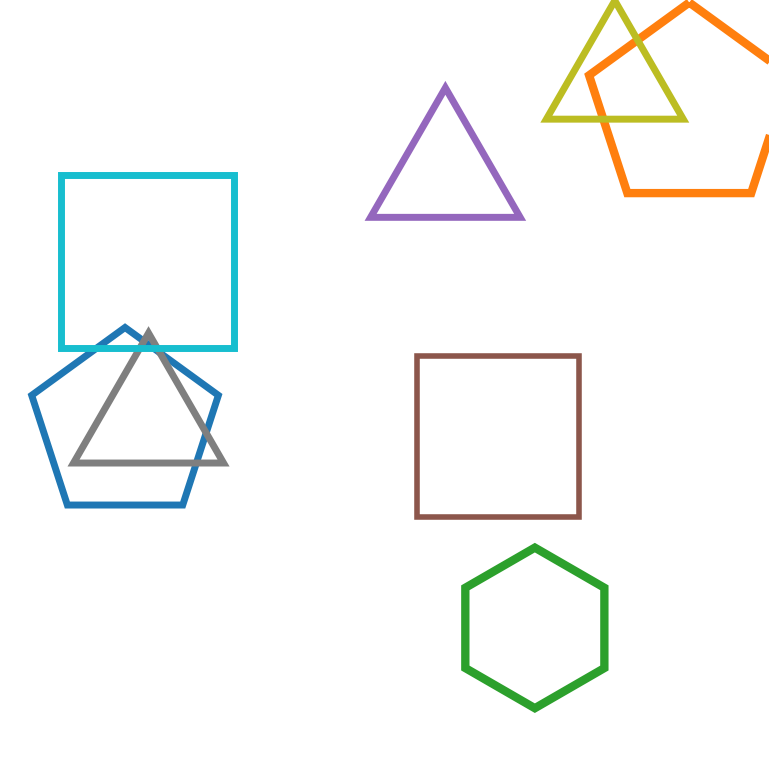[{"shape": "pentagon", "thickness": 2.5, "radius": 0.64, "center": [0.162, 0.447]}, {"shape": "pentagon", "thickness": 3, "radius": 0.68, "center": [0.895, 0.86]}, {"shape": "hexagon", "thickness": 3, "radius": 0.52, "center": [0.695, 0.185]}, {"shape": "triangle", "thickness": 2.5, "radius": 0.56, "center": [0.578, 0.774]}, {"shape": "square", "thickness": 2, "radius": 0.52, "center": [0.647, 0.434]}, {"shape": "triangle", "thickness": 2.5, "radius": 0.56, "center": [0.193, 0.455]}, {"shape": "triangle", "thickness": 2.5, "radius": 0.51, "center": [0.798, 0.897]}, {"shape": "square", "thickness": 2.5, "radius": 0.56, "center": [0.192, 0.661]}]